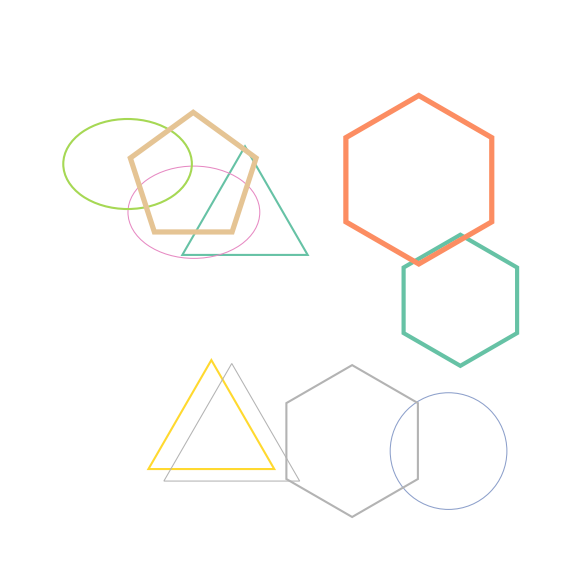[{"shape": "hexagon", "thickness": 2, "radius": 0.57, "center": [0.797, 0.479]}, {"shape": "triangle", "thickness": 1, "radius": 0.63, "center": [0.424, 0.62]}, {"shape": "hexagon", "thickness": 2.5, "radius": 0.73, "center": [0.725, 0.688]}, {"shape": "circle", "thickness": 0.5, "radius": 0.51, "center": [0.777, 0.218]}, {"shape": "oval", "thickness": 0.5, "radius": 0.57, "center": [0.336, 0.632]}, {"shape": "oval", "thickness": 1, "radius": 0.56, "center": [0.221, 0.715]}, {"shape": "triangle", "thickness": 1, "radius": 0.63, "center": [0.366, 0.25]}, {"shape": "pentagon", "thickness": 2.5, "radius": 0.57, "center": [0.335, 0.69]}, {"shape": "triangle", "thickness": 0.5, "radius": 0.68, "center": [0.401, 0.234]}, {"shape": "hexagon", "thickness": 1, "radius": 0.66, "center": [0.61, 0.235]}]